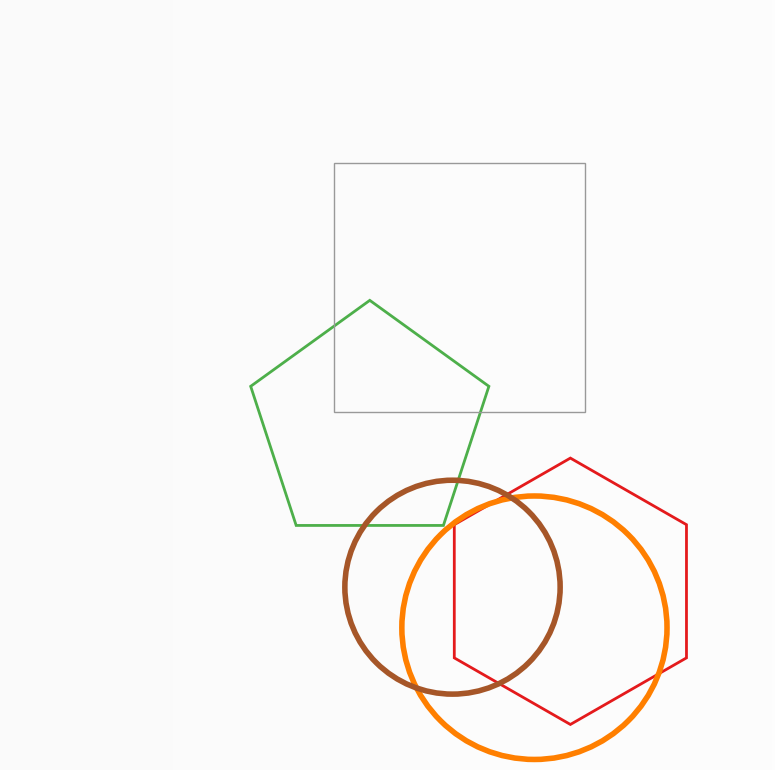[{"shape": "hexagon", "thickness": 1, "radius": 0.86, "center": [0.736, 0.232]}, {"shape": "pentagon", "thickness": 1, "radius": 0.81, "center": [0.477, 0.448]}, {"shape": "circle", "thickness": 2, "radius": 0.86, "center": [0.69, 0.185]}, {"shape": "circle", "thickness": 2, "radius": 0.69, "center": [0.584, 0.237]}, {"shape": "square", "thickness": 0.5, "radius": 0.81, "center": [0.593, 0.627]}]